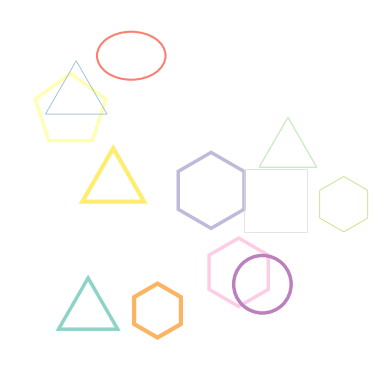[{"shape": "triangle", "thickness": 2.5, "radius": 0.44, "center": [0.229, 0.189]}, {"shape": "pentagon", "thickness": 2.5, "radius": 0.48, "center": [0.183, 0.713]}, {"shape": "hexagon", "thickness": 2.5, "radius": 0.49, "center": [0.548, 0.506]}, {"shape": "oval", "thickness": 1.5, "radius": 0.45, "center": [0.341, 0.855]}, {"shape": "triangle", "thickness": 0.5, "radius": 0.46, "center": [0.198, 0.75]}, {"shape": "hexagon", "thickness": 3, "radius": 0.35, "center": [0.409, 0.193]}, {"shape": "hexagon", "thickness": 0.5, "radius": 0.36, "center": [0.893, 0.47]}, {"shape": "hexagon", "thickness": 2.5, "radius": 0.44, "center": [0.62, 0.293]}, {"shape": "square", "thickness": 0.5, "radius": 0.41, "center": [0.716, 0.479]}, {"shape": "circle", "thickness": 2.5, "radius": 0.37, "center": [0.682, 0.262]}, {"shape": "triangle", "thickness": 1, "radius": 0.43, "center": [0.748, 0.609]}, {"shape": "triangle", "thickness": 3, "radius": 0.46, "center": [0.294, 0.522]}]